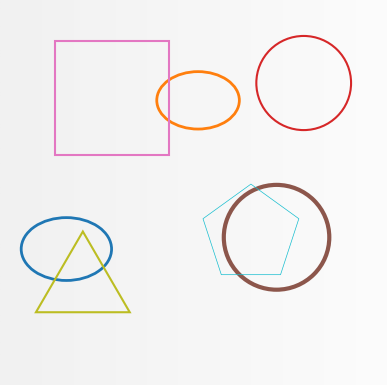[{"shape": "oval", "thickness": 2, "radius": 0.58, "center": [0.171, 0.353]}, {"shape": "oval", "thickness": 2, "radius": 0.53, "center": [0.511, 0.739]}, {"shape": "circle", "thickness": 1.5, "radius": 0.61, "center": [0.784, 0.784]}, {"shape": "circle", "thickness": 3, "radius": 0.68, "center": [0.714, 0.384]}, {"shape": "square", "thickness": 1.5, "radius": 0.73, "center": [0.29, 0.745]}, {"shape": "triangle", "thickness": 1.5, "radius": 0.7, "center": [0.214, 0.259]}, {"shape": "pentagon", "thickness": 0.5, "radius": 0.65, "center": [0.648, 0.392]}]